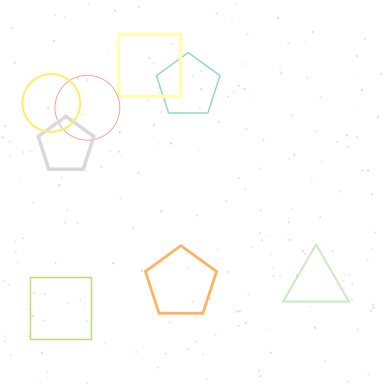[{"shape": "pentagon", "thickness": 1, "radius": 0.43, "center": [0.489, 0.777]}, {"shape": "square", "thickness": 2.5, "radius": 0.4, "center": [0.387, 0.831]}, {"shape": "circle", "thickness": 0.5, "radius": 0.42, "center": [0.227, 0.72]}, {"shape": "pentagon", "thickness": 2, "radius": 0.49, "center": [0.47, 0.265]}, {"shape": "square", "thickness": 1, "radius": 0.4, "center": [0.156, 0.2]}, {"shape": "pentagon", "thickness": 2.5, "radius": 0.38, "center": [0.171, 0.622]}, {"shape": "triangle", "thickness": 1.5, "radius": 0.49, "center": [0.821, 0.266]}, {"shape": "circle", "thickness": 1.5, "radius": 0.38, "center": [0.133, 0.732]}]